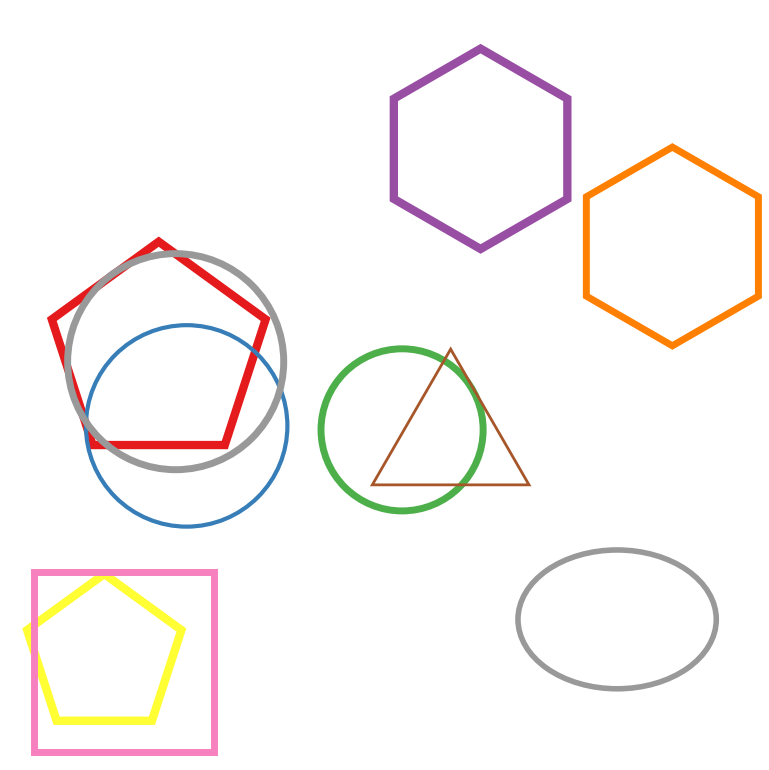[{"shape": "pentagon", "thickness": 3, "radius": 0.73, "center": [0.206, 0.54]}, {"shape": "circle", "thickness": 1.5, "radius": 0.65, "center": [0.242, 0.447]}, {"shape": "circle", "thickness": 2.5, "radius": 0.53, "center": [0.522, 0.442]}, {"shape": "hexagon", "thickness": 3, "radius": 0.65, "center": [0.624, 0.807]}, {"shape": "hexagon", "thickness": 2.5, "radius": 0.65, "center": [0.873, 0.68]}, {"shape": "pentagon", "thickness": 3, "radius": 0.53, "center": [0.135, 0.149]}, {"shape": "triangle", "thickness": 1, "radius": 0.59, "center": [0.585, 0.429]}, {"shape": "square", "thickness": 2.5, "radius": 0.59, "center": [0.161, 0.14]}, {"shape": "oval", "thickness": 2, "radius": 0.64, "center": [0.801, 0.196]}, {"shape": "circle", "thickness": 2.5, "radius": 0.7, "center": [0.228, 0.53]}]